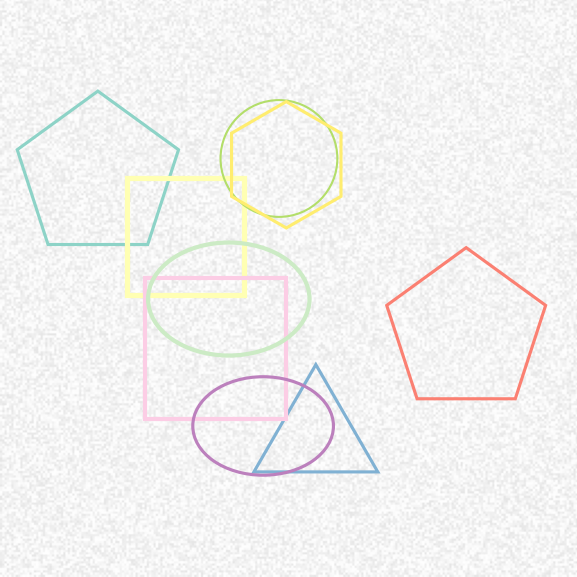[{"shape": "pentagon", "thickness": 1.5, "radius": 0.73, "center": [0.169, 0.695]}, {"shape": "square", "thickness": 2.5, "radius": 0.51, "center": [0.321, 0.59]}, {"shape": "pentagon", "thickness": 1.5, "radius": 0.72, "center": [0.807, 0.426]}, {"shape": "triangle", "thickness": 1.5, "radius": 0.62, "center": [0.547, 0.244]}, {"shape": "circle", "thickness": 1, "radius": 0.51, "center": [0.483, 0.725]}, {"shape": "square", "thickness": 2, "radius": 0.61, "center": [0.373, 0.396]}, {"shape": "oval", "thickness": 1.5, "radius": 0.61, "center": [0.456, 0.262]}, {"shape": "oval", "thickness": 2, "radius": 0.7, "center": [0.396, 0.481]}, {"shape": "hexagon", "thickness": 1.5, "radius": 0.55, "center": [0.496, 0.714]}]